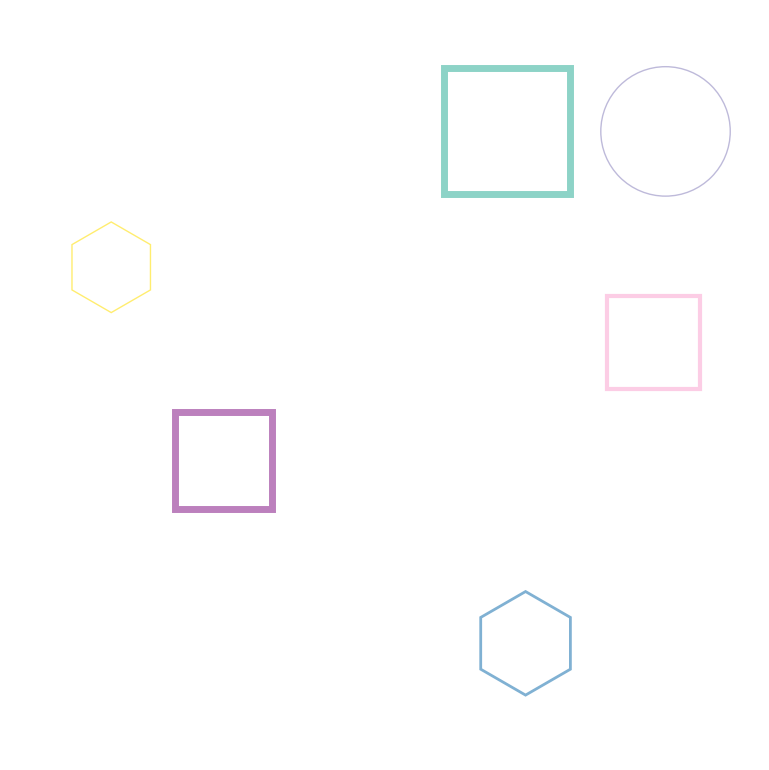[{"shape": "square", "thickness": 2.5, "radius": 0.41, "center": [0.658, 0.83]}, {"shape": "circle", "thickness": 0.5, "radius": 0.42, "center": [0.864, 0.829]}, {"shape": "hexagon", "thickness": 1, "radius": 0.34, "center": [0.683, 0.165]}, {"shape": "square", "thickness": 1.5, "radius": 0.3, "center": [0.849, 0.555]}, {"shape": "square", "thickness": 2.5, "radius": 0.31, "center": [0.29, 0.402]}, {"shape": "hexagon", "thickness": 0.5, "radius": 0.29, "center": [0.144, 0.653]}]